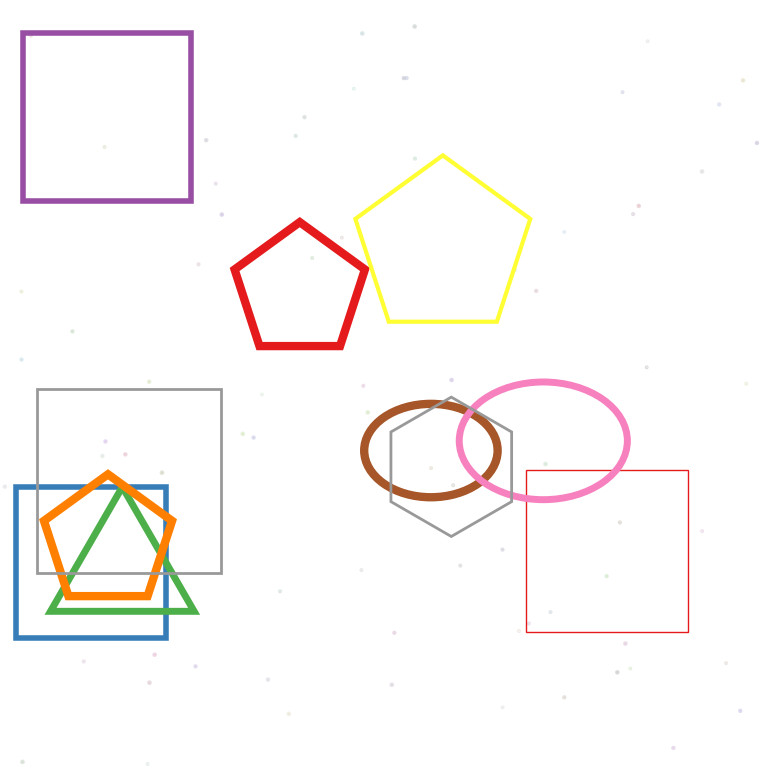[{"shape": "square", "thickness": 0.5, "radius": 0.53, "center": [0.789, 0.284]}, {"shape": "pentagon", "thickness": 3, "radius": 0.44, "center": [0.389, 0.623]}, {"shape": "square", "thickness": 2, "radius": 0.49, "center": [0.118, 0.269]}, {"shape": "triangle", "thickness": 2.5, "radius": 0.54, "center": [0.159, 0.26]}, {"shape": "square", "thickness": 2, "radius": 0.54, "center": [0.139, 0.848]}, {"shape": "pentagon", "thickness": 3, "radius": 0.44, "center": [0.14, 0.297]}, {"shape": "pentagon", "thickness": 1.5, "radius": 0.6, "center": [0.575, 0.679]}, {"shape": "oval", "thickness": 3, "radius": 0.43, "center": [0.56, 0.415]}, {"shape": "oval", "thickness": 2.5, "radius": 0.55, "center": [0.706, 0.427]}, {"shape": "square", "thickness": 1, "radius": 0.6, "center": [0.167, 0.375]}, {"shape": "hexagon", "thickness": 1, "radius": 0.45, "center": [0.586, 0.394]}]